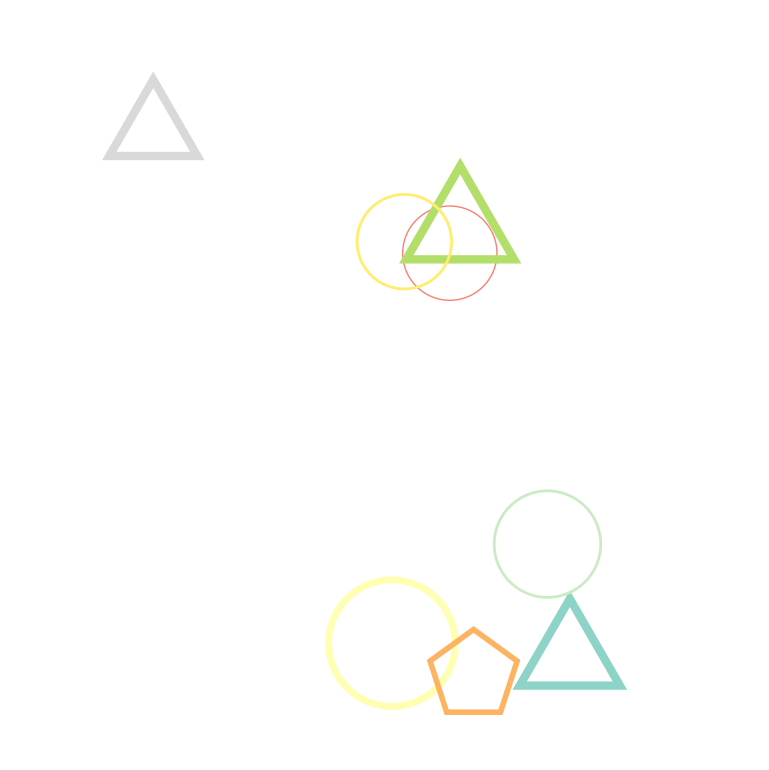[{"shape": "triangle", "thickness": 3, "radius": 0.38, "center": [0.74, 0.147]}, {"shape": "circle", "thickness": 2.5, "radius": 0.41, "center": [0.509, 0.165]}, {"shape": "circle", "thickness": 0.5, "radius": 0.31, "center": [0.584, 0.671]}, {"shape": "pentagon", "thickness": 2, "radius": 0.3, "center": [0.615, 0.123]}, {"shape": "triangle", "thickness": 3, "radius": 0.4, "center": [0.598, 0.704]}, {"shape": "triangle", "thickness": 3, "radius": 0.33, "center": [0.199, 0.83]}, {"shape": "circle", "thickness": 1, "radius": 0.35, "center": [0.711, 0.293]}, {"shape": "circle", "thickness": 1, "radius": 0.31, "center": [0.525, 0.686]}]